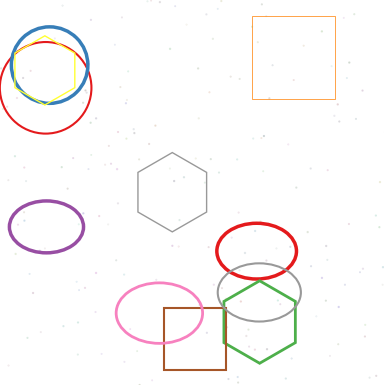[{"shape": "oval", "thickness": 2.5, "radius": 0.52, "center": [0.667, 0.348]}, {"shape": "circle", "thickness": 1.5, "radius": 0.59, "center": [0.119, 0.772]}, {"shape": "circle", "thickness": 2.5, "radius": 0.5, "center": [0.129, 0.831]}, {"shape": "hexagon", "thickness": 2, "radius": 0.54, "center": [0.674, 0.164]}, {"shape": "oval", "thickness": 2.5, "radius": 0.48, "center": [0.121, 0.411]}, {"shape": "square", "thickness": 0.5, "radius": 0.54, "center": [0.763, 0.851]}, {"shape": "hexagon", "thickness": 1, "radius": 0.45, "center": [0.117, 0.817]}, {"shape": "square", "thickness": 1.5, "radius": 0.4, "center": [0.506, 0.12]}, {"shape": "oval", "thickness": 2, "radius": 0.56, "center": [0.414, 0.187]}, {"shape": "oval", "thickness": 1.5, "radius": 0.54, "center": [0.674, 0.24]}, {"shape": "hexagon", "thickness": 1, "radius": 0.51, "center": [0.447, 0.501]}]